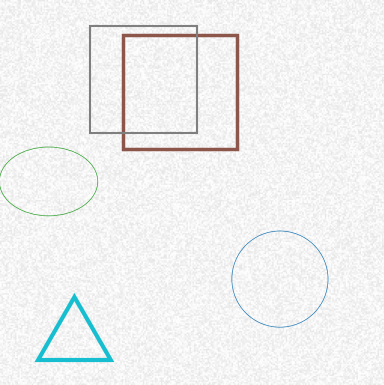[{"shape": "circle", "thickness": 0.5, "radius": 0.62, "center": [0.727, 0.275]}, {"shape": "oval", "thickness": 0.5, "radius": 0.64, "center": [0.126, 0.529]}, {"shape": "square", "thickness": 2.5, "radius": 0.74, "center": [0.468, 0.761]}, {"shape": "square", "thickness": 1.5, "radius": 0.69, "center": [0.372, 0.793]}, {"shape": "triangle", "thickness": 3, "radius": 0.55, "center": [0.193, 0.119]}]